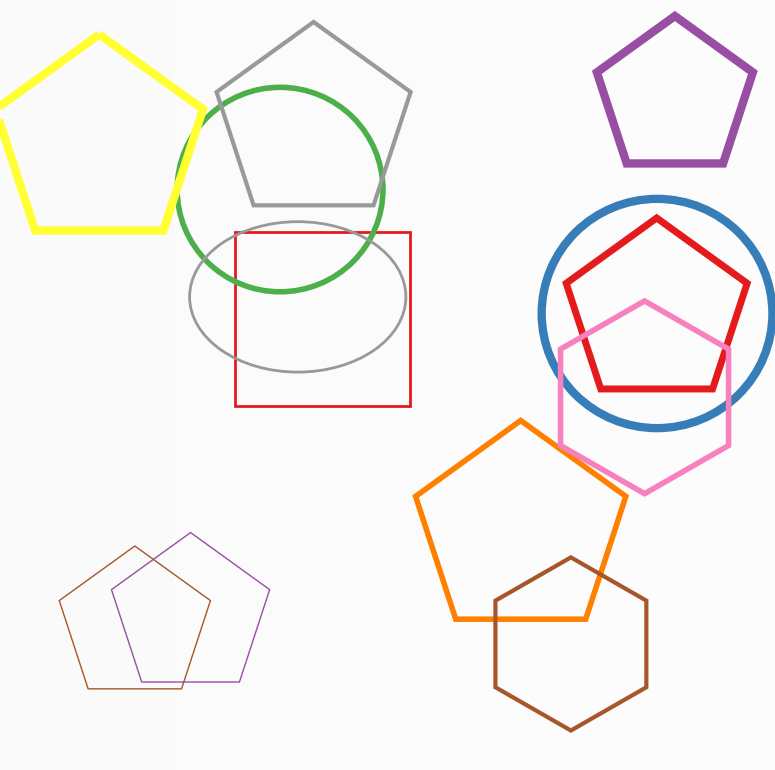[{"shape": "pentagon", "thickness": 2.5, "radius": 0.61, "center": [0.847, 0.594]}, {"shape": "square", "thickness": 1, "radius": 0.57, "center": [0.416, 0.585]}, {"shape": "circle", "thickness": 3, "radius": 0.74, "center": [0.848, 0.593]}, {"shape": "circle", "thickness": 2, "radius": 0.66, "center": [0.361, 0.754]}, {"shape": "pentagon", "thickness": 3, "radius": 0.53, "center": [0.871, 0.873]}, {"shape": "pentagon", "thickness": 0.5, "radius": 0.54, "center": [0.246, 0.201]}, {"shape": "pentagon", "thickness": 2, "radius": 0.71, "center": [0.672, 0.311]}, {"shape": "pentagon", "thickness": 3, "radius": 0.7, "center": [0.128, 0.815]}, {"shape": "hexagon", "thickness": 1.5, "radius": 0.56, "center": [0.737, 0.164]}, {"shape": "pentagon", "thickness": 0.5, "radius": 0.51, "center": [0.174, 0.188]}, {"shape": "hexagon", "thickness": 2, "radius": 0.63, "center": [0.832, 0.484]}, {"shape": "pentagon", "thickness": 1.5, "radius": 0.66, "center": [0.405, 0.84]}, {"shape": "oval", "thickness": 1, "radius": 0.7, "center": [0.384, 0.614]}]